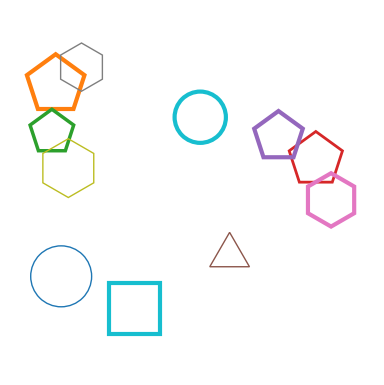[{"shape": "circle", "thickness": 1, "radius": 0.4, "center": [0.159, 0.282]}, {"shape": "pentagon", "thickness": 3, "radius": 0.39, "center": [0.145, 0.781]}, {"shape": "pentagon", "thickness": 2.5, "radius": 0.3, "center": [0.135, 0.657]}, {"shape": "pentagon", "thickness": 2, "radius": 0.36, "center": [0.82, 0.586]}, {"shape": "pentagon", "thickness": 3, "radius": 0.33, "center": [0.723, 0.645]}, {"shape": "triangle", "thickness": 1, "radius": 0.3, "center": [0.596, 0.337]}, {"shape": "hexagon", "thickness": 3, "radius": 0.35, "center": [0.86, 0.481]}, {"shape": "hexagon", "thickness": 1, "radius": 0.31, "center": [0.212, 0.826]}, {"shape": "hexagon", "thickness": 1, "radius": 0.38, "center": [0.177, 0.563]}, {"shape": "square", "thickness": 3, "radius": 0.33, "center": [0.348, 0.199]}, {"shape": "circle", "thickness": 3, "radius": 0.33, "center": [0.52, 0.696]}]